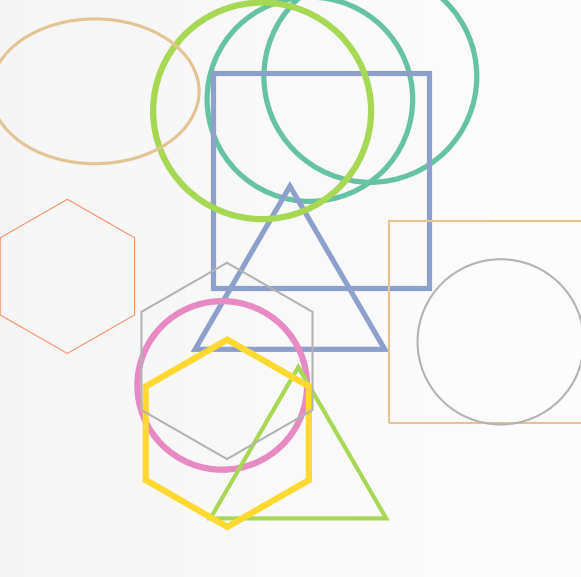[{"shape": "circle", "thickness": 2.5, "radius": 0.92, "center": [0.637, 0.867]}, {"shape": "circle", "thickness": 2.5, "radius": 0.88, "center": [0.533, 0.827]}, {"shape": "hexagon", "thickness": 0.5, "radius": 0.67, "center": [0.116, 0.521]}, {"shape": "square", "thickness": 2.5, "radius": 0.93, "center": [0.552, 0.686]}, {"shape": "triangle", "thickness": 2.5, "radius": 0.94, "center": [0.499, 0.488]}, {"shape": "circle", "thickness": 3, "radius": 0.73, "center": [0.382, 0.332]}, {"shape": "circle", "thickness": 3, "radius": 0.94, "center": [0.451, 0.807]}, {"shape": "triangle", "thickness": 2, "radius": 0.87, "center": [0.513, 0.189]}, {"shape": "hexagon", "thickness": 3, "radius": 0.81, "center": [0.391, 0.249]}, {"shape": "square", "thickness": 1, "radius": 0.88, "center": [0.844, 0.442]}, {"shape": "oval", "thickness": 1.5, "radius": 0.9, "center": [0.163, 0.841]}, {"shape": "hexagon", "thickness": 1, "radius": 0.85, "center": [0.391, 0.374]}, {"shape": "circle", "thickness": 1, "radius": 0.72, "center": [0.861, 0.407]}]